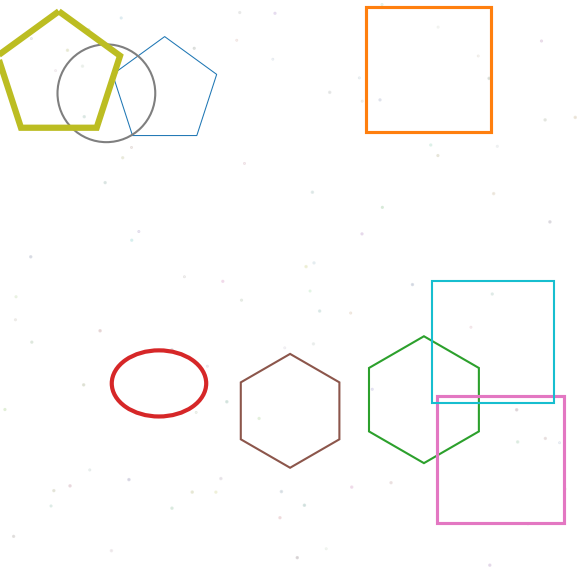[{"shape": "pentagon", "thickness": 0.5, "radius": 0.47, "center": [0.285, 0.841]}, {"shape": "square", "thickness": 1.5, "radius": 0.54, "center": [0.742, 0.879]}, {"shape": "hexagon", "thickness": 1, "radius": 0.55, "center": [0.734, 0.307]}, {"shape": "oval", "thickness": 2, "radius": 0.41, "center": [0.275, 0.335]}, {"shape": "hexagon", "thickness": 1, "radius": 0.49, "center": [0.502, 0.288]}, {"shape": "square", "thickness": 1.5, "radius": 0.55, "center": [0.866, 0.203]}, {"shape": "circle", "thickness": 1, "radius": 0.42, "center": [0.184, 0.838]}, {"shape": "pentagon", "thickness": 3, "radius": 0.56, "center": [0.102, 0.868]}, {"shape": "square", "thickness": 1, "radius": 0.53, "center": [0.854, 0.407]}]